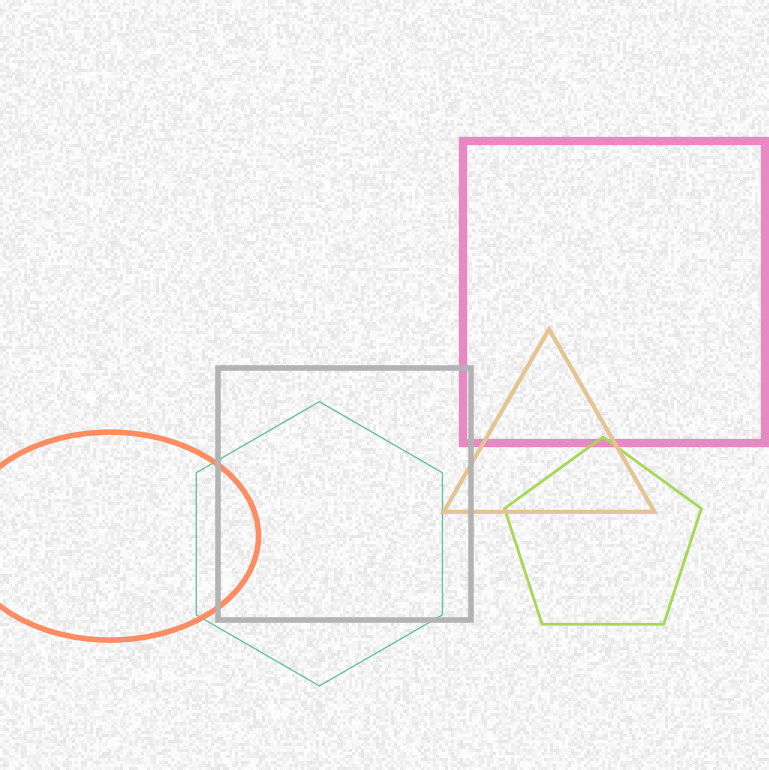[{"shape": "hexagon", "thickness": 0.5, "radius": 0.92, "center": [0.415, 0.294]}, {"shape": "oval", "thickness": 2, "radius": 0.96, "center": [0.143, 0.304]}, {"shape": "square", "thickness": 3, "radius": 0.98, "center": [0.797, 0.621]}, {"shape": "pentagon", "thickness": 1, "radius": 0.67, "center": [0.783, 0.298]}, {"shape": "triangle", "thickness": 1.5, "radius": 0.79, "center": [0.713, 0.414]}, {"shape": "square", "thickness": 2, "radius": 0.82, "center": [0.447, 0.359]}]